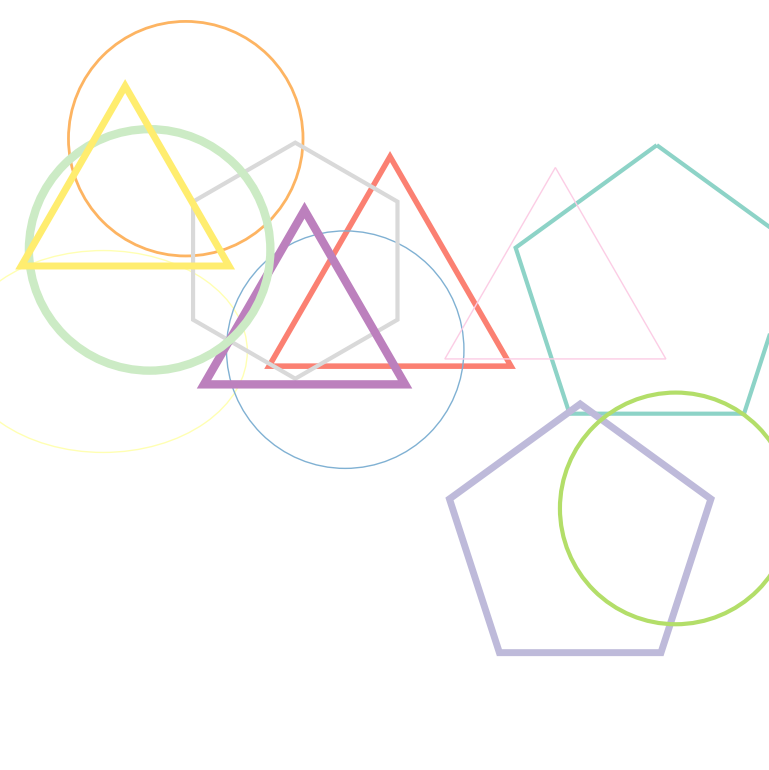[{"shape": "pentagon", "thickness": 1.5, "radius": 0.96, "center": [0.853, 0.619]}, {"shape": "oval", "thickness": 0.5, "radius": 0.94, "center": [0.134, 0.544]}, {"shape": "pentagon", "thickness": 2.5, "radius": 0.89, "center": [0.753, 0.297]}, {"shape": "triangle", "thickness": 2, "radius": 0.91, "center": [0.507, 0.615]}, {"shape": "circle", "thickness": 0.5, "radius": 0.77, "center": [0.448, 0.546]}, {"shape": "circle", "thickness": 1, "radius": 0.76, "center": [0.241, 0.82]}, {"shape": "circle", "thickness": 1.5, "radius": 0.75, "center": [0.878, 0.34]}, {"shape": "triangle", "thickness": 0.5, "radius": 0.83, "center": [0.721, 0.617]}, {"shape": "hexagon", "thickness": 1.5, "radius": 0.77, "center": [0.383, 0.661]}, {"shape": "triangle", "thickness": 3, "radius": 0.75, "center": [0.395, 0.576]}, {"shape": "circle", "thickness": 3, "radius": 0.78, "center": [0.194, 0.675]}, {"shape": "triangle", "thickness": 2.5, "radius": 0.78, "center": [0.163, 0.732]}]